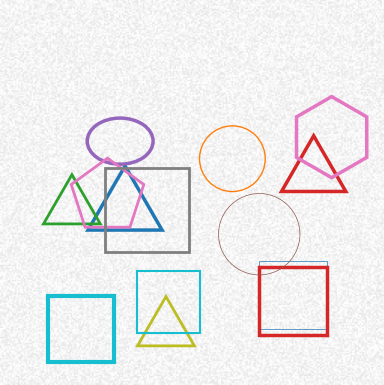[{"shape": "triangle", "thickness": 2.5, "radius": 0.56, "center": [0.325, 0.458]}, {"shape": "square", "thickness": 0.5, "radius": 0.44, "center": [0.76, 0.234]}, {"shape": "circle", "thickness": 1, "radius": 0.43, "center": [0.604, 0.588]}, {"shape": "triangle", "thickness": 2, "radius": 0.43, "center": [0.187, 0.461]}, {"shape": "triangle", "thickness": 2.5, "radius": 0.48, "center": [0.815, 0.551]}, {"shape": "square", "thickness": 2.5, "radius": 0.44, "center": [0.76, 0.218]}, {"shape": "oval", "thickness": 2.5, "radius": 0.43, "center": [0.312, 0.633]}, {"shape": "circle", "thickness": 0.5, "radius": 0.53, "center": [0.673, 0.392]}, {"shape": "hexagon", "thickness": 2.5, "radius": 0.53, "center": [0.861, 0.644]}, {"shape": "pentagon", "thickness": 2, "radius": 0.5, "center": [0.279, 0.49]}, {"shape": "square", "thickness": 2, "radius": 0.55, "center": [0.381, 0.454]}, {"shape": "triangle", "thickness": 2, "radius": 0.43, "center": [0.431, 0.144]}, {"shape": "square", "thickness": 1.5, "radius": 0.41, "center": [0.438, 0.216]}, {"shape": "square", "thickness": 3, "radius": 0.43, "center": [0.21, 0.146]}]